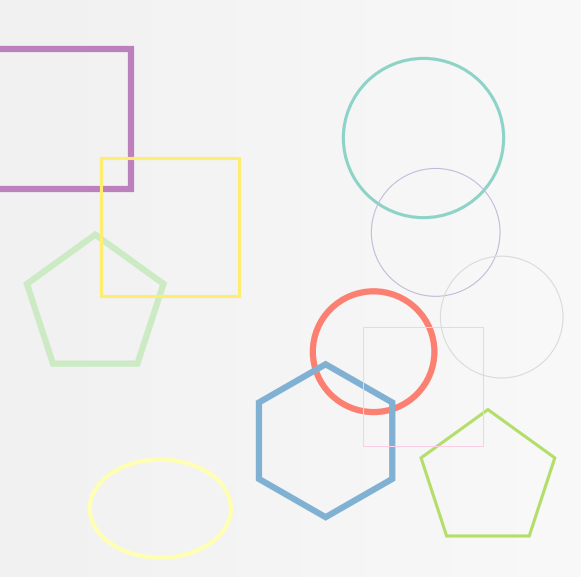[{"shape": "circle", "thickness": 1.5, "radius": 0.69, "center": [0.729, 0.76]}, {"shape": "oval", "thickness": 2, "radius": 0.61, "center": [0.276, 0.118]}, {"shape": "circle", "thickness": 0.5, "radius": 0.55, "center": [0.75, 0.597]}, {"shape": "circle", "thickness": 3, "radius": 0.52, "center": [0.643, 0.39]}, {"shape": "hexagon", "thickness": 3, "radius": 0.66, "center": [0.56, 0.236]}, {"shape": "pentagon", "thickness": 1.5, "radius": 0.6, "center": [0.839, 0.169]}, {"shape": "square", "thickness": 0.5, "radius": 0.52, "center": [0.728, 0.329]}, {"shape": "circle", "thickness": 0.5, "radius": 0.53, "center": [0.863, 0.45]}, {"shape": "square", "thickness": 3, "radius": 0.61, "center": [0.104, 0.793]}, {"shape": "pentagon", "thickness": 3, "radius": 0.62, "center": [0.164, 0.469]}, {"shape": "square", "thickness": 1.5, "radius": 0.59, "center": [0.292, 0.606]}]